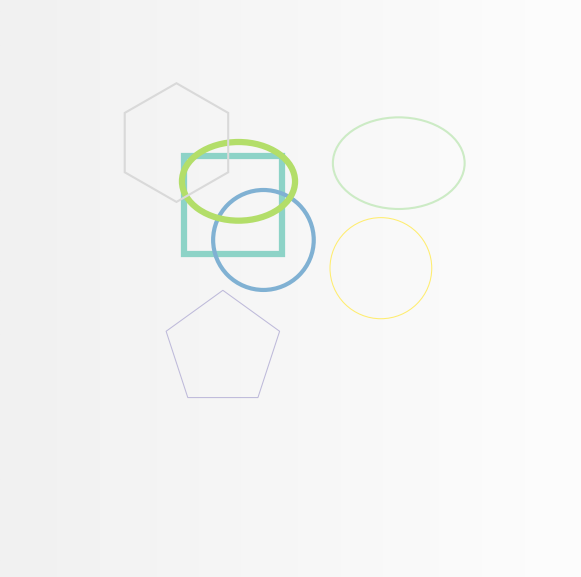[{"shape": "square", "thickness": 3, "radius": 0.42, "center": [0.401, 0.644]}, {"shape": "pentagon", "thickness": 0.5, "radius": 0.51, "center": [0.383, 0.394]}, {"shape": "circle", "thickness": 2, "radius": 0.43, "center": [0.453, 0.584]}, {"shape": "oval", "thickness": 3, "radius": 0.49, "center": [0.41, 0.685]}, {"shape": "hexagon", "thickness": 1, "radius": 0.51, "center": [0.304, 0.752]}, {"shape": "oval", "thickness": 1, "radius": 0.57, "center": [0.686, 0.717]}, {"shape": "circle", "thickness": 0.5, "radius": 0.44, "center": [0.655, 0.535]}]